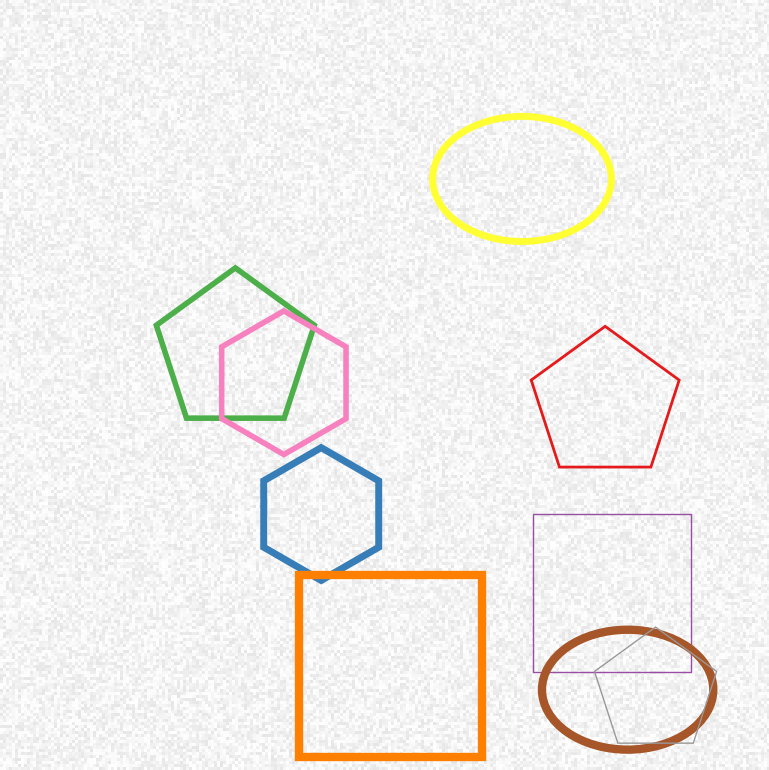[{"shape": "pentagon", "thickness": 1, "radius": 0.51, "center": [0.786, 0.475]}, {"shape": "hexagon", "thickness": 2.5, "radius": 0.43, "center": [0.417, 0.332]}, {"shape": "pentagon", "thickness": 2, "radius": 0.54, "center": [0.306, 0.544]}, {"shape": "square", "thickness": 0.5, "radius": 0.51, "center": [0.795, 0.229]}, {"shape": "square", "thickness": 3, "radius": 0.59, "center": [0.507, 0.135]}, {"shape": "oval", "thickness": 2.5, "radius": 0.58, "center": [0.678, 0.768]}, {"shape": "oval", "thickness": 3, "radius": 0.56, "center": [0.815, 0.104]}, {"shape": "hexagon", "thickness": 2, "radius": 0.47, "center": [0.369, 0.503]}, {"shape": "pentagon", "thickness": 0.5, "radius": 0.42, "center": [0.851, 0.102]}]